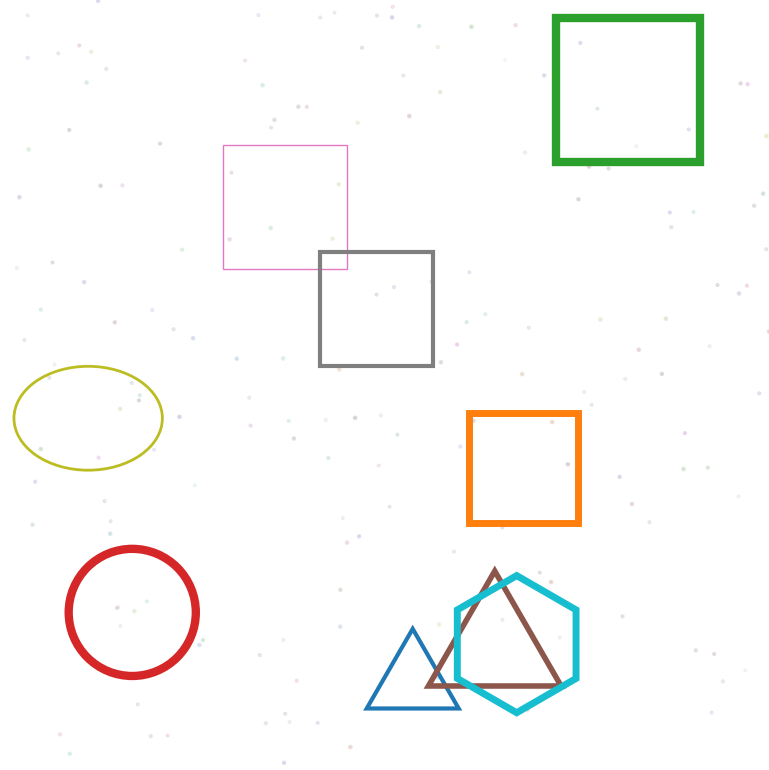[{"shape": "triangle", "thickness": 1.5, "radius": 0.34, "center": [0.536, 0.114]}, {"shape": "square", "thickness": 2.5, "radius": 0.35, "center": [0.68, 0.392]}, {"shape": "square", "thickness": 3, "radius": 0.47, "center": [0.816, 0.883]}, {"shape": "circle", "thickness": 3, "radius": 0.41, "center": [0.172, 0.205]}, {"shape": "triangle", "thickness": 2, "radius": 0.5, "center": [0.643, 0.159]}, {"shape": "square", "thickness": 0.5, "radius": 0.4, "center": [0.37, 0.731]}, {"shape": "square", "thickness": 1.5, "radius": 0.37, "center": [0.489, 0.599]}, {"shape": "oval", "thickness": 1, "radius": 0.48, "center": [0.115, 0.457]}, {"shape": "hexagon", "thickness": 2.5, "radius": 0.45, "center": [0.671, 0.163]}]